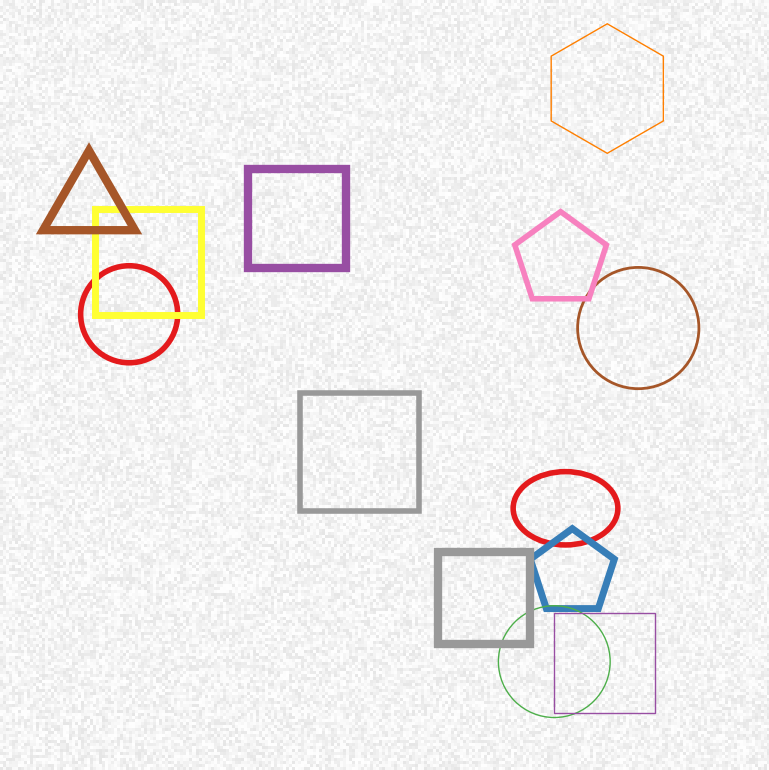[{"shape": "oval", "thickness": 2, "radius": 0.34, "center": [0.734, 0.34]}, {"shape": "circle", "thickness": 2, "radius": 0.32, "center": [0.168, 0.592]}, {"shape": "pentagon", "thickness": 2.5, "radius": 0.29, "center": [0.743, 0.256]}, {"shape": "circle", "thickness": 0.5, "radius": 0.36, "center": [0.72, 0.141]}, {"shape": "square", "thickness": 3, "radius": 0.32, "center": [0.386, 0.716]}, {"shape": "square", "thickness": 0.5, "radius": 0.33, "center": [0.785, 0.139]}, {"shape": "hexagon", "thickness": 0.5, "radius": 0.42, "center": [0.789, 0.885]}, {"shape": "square", "thickness": 2.5, "radius": 0.34, "center": [0.192, 0.66]}, {"shape": "circle", "thickness": 1, "radius": 0.39, "center": [0.829, 0.574]}, {"shape": "triangle", "thickness": 3, "radius": 0.34, "center": [0.116, 0.736]}, {"shape": "pentagon", "thickness": 2, "radius": 0.31, "center": [0.728, 0.663]}, {"shape": "square", "thickness": 3, "radius": 0.3, "center": [0.629, 0.224]}, {"shape": "square", "thickness": 2, "radius": 0.38, "center": [0.467, 0.413]}]